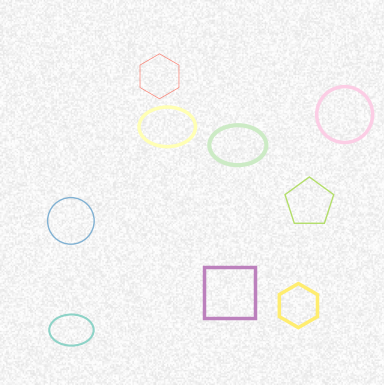[{"shape": "oval", "thickness": 1.5, "radius": 0.29, "center": [0.186, 0.143]}, {"shape": "oval", "thickness": 2.5, "radius": 0.37, "center": [0.434, 0.671]}, {"shape": "hexagon", "thickness": 0.5, "radius": 0.29, "center": [0.414, 0.802]}, {"shape": "circle", "thickness": 1, "radius": 0.3, "center": [0.184, 0.426]}, {"shape": "pentagon", "thickness": 1, "radius": 0.33, "center": [0.804, 0.474]}, {"shape": "circle", "thickness": 2.5, "radius": 0.36, "center": [0.895, 0.702]}, {"shape": "square", "thickness": 2.5, "radius": 0.33, "center": [0.596, 0.24]}, {"shape": "oval", "thickness": 3, "radius": 0.37, "center": [0.618, 0.623]}, {"shape": "hexagon", "thickness": 2.5, "radius": 0.29, "center": [0.775, 0.206]}]